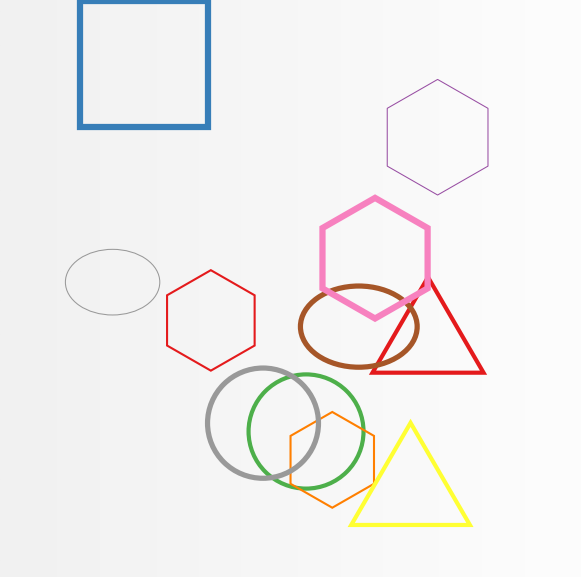[{"shape": "hexagon", "thickness": 1, "radius": 0.43, "center": [0.363, 0.444]}, {"shape": "triangle", "thickness": 2, "radius": 0.55, "center": [0.736, 0.409]}, {"shape": "square", "thickness": 3, "radius": 0.55, "center": [0.248, 0.888]}, {"shape": "circle", "thickness": 2, "radius": 0.49, "center": [0.527, 0.252]}, {"shape": "hexagon", "thickness": 0.5, "radius": 0.5, "center": [0.753, 0.762]}, {"shape": "hexagon", "thickness": 1, "radius": 0.41, "center": [0.572, 0.203]}, {"shape": "triangle", "thickness": 2, "radius": 0.59, "center": [0.706, 0.149]}, {"shape": "oval", "thickness": 2.5, "radius": 0.5, "center": [0.617, 0.434]}, {"shape": "hexagon", "thickness": 3, "radius": 0.52, "center": [0.645, 0.552]}, {"shape": "circle", "thickness": 2.5, "radius": 0.48, "center": [0.452, 0.266]}, {"shape": "oval", "thickness": 0.5, "radius": 0.41, "center": [0.194, 0.511]}]